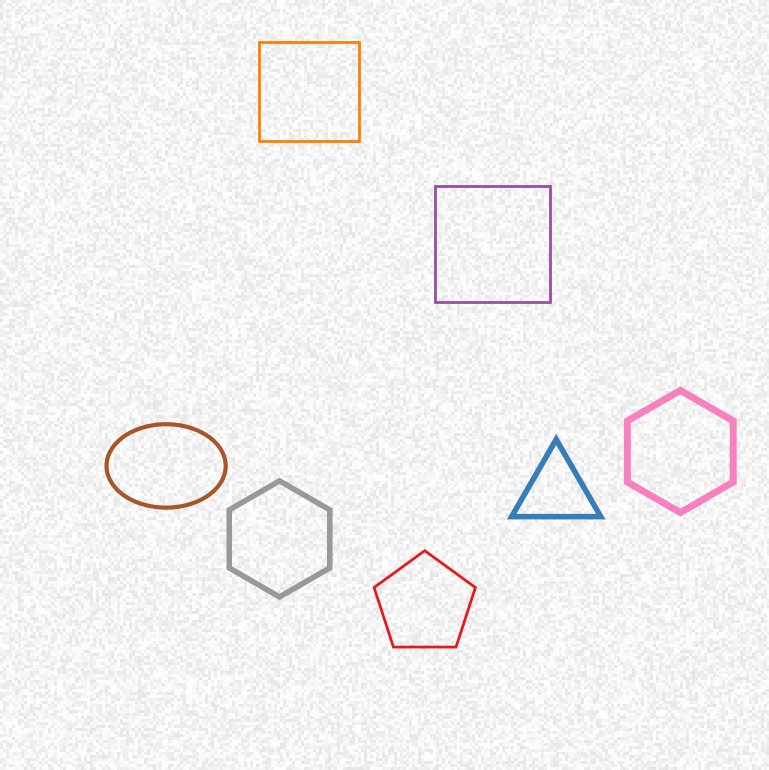[{"shape": "pentagon", "thickness": 1, "radius": 0.35, "center": [0.552, 0.216]}, {"shape": "triangle", "thickness": 2, "radius": 0.33, "center": [0.722, 0.362]}, {"shape": "square", "thickness": 1, "radius": 0.38, "center": [0.64, 0.684]}, {"shape": "square", "thickness": 1, "radius": 0.32, "center": [0.401, 0.881]}, {"shape": "oval", "thickness": 1.5, "radius": 0.39, "center": [0.216, 0.395]}, {"shape": "hexagon", "thickness": 2.5, "radius": 0.4, "center": [0.884, 0.414]}, {"shape": "hexagon", "thickness": 2, "radius": 0.38, "center": [0.363, 0.3]}]